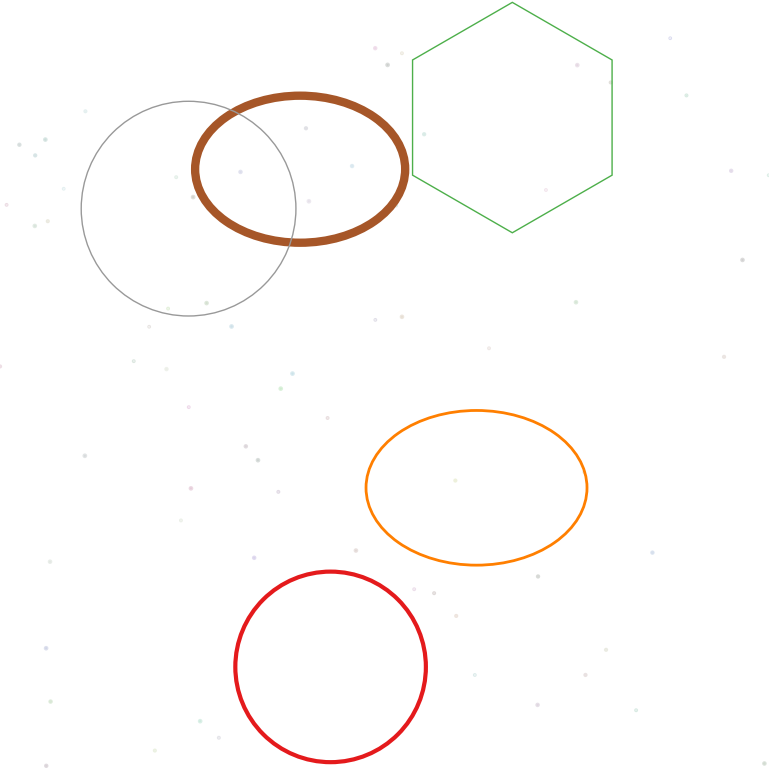[{"shape": "circle", "thickness": 1.5, "radius": 0.62, "center": [0.429, 0.134]}, {"shape": "hexagon", "thickness": 0.5, "radius": 0.75, "center": [0.665, 0.847]}, {"shape": "oval", "thickness": 1, "radius": 0.72, "center": [0.619, 0.366]}, {"shape": "oval", "thickness": 3, "radius": 0.68, "center": [0.39, 0.78]}, {"shape": "circle", "thickness": 0.5, "radius": 0.7, "center": [0.245, 0.729]}]